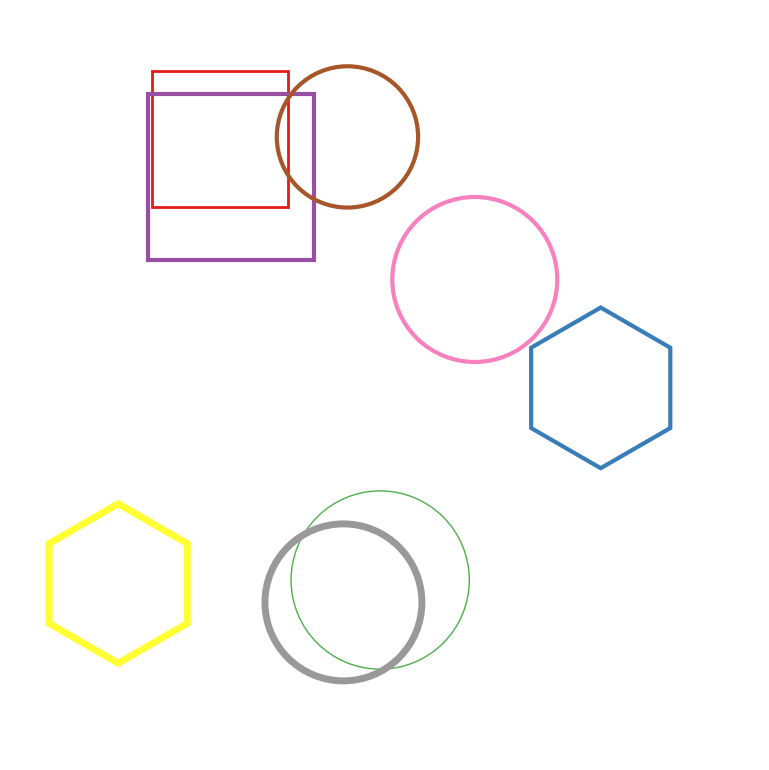[{"shape": "square", "thickness": 1, "radius": 0.44, "center": [0.286, 0.819]}, {"shape": "hexagon", "thickness": 1.5, "radius": 0.52, "center": [0.78, 0.496]}, {"shape": "circle", "thickness": 0.5, "radius": 0.58, "center": [0.494, 0.247]}, {"shape": "square", "thickness": 1.5, "radius": 0.54, "center": [0.3, 0.769]}, {"shape": "hexagon", "thickness": 2.5, "radius": 0.52, "center": [0.153, 0.242]}, {"shape": "circle", "thickness": 1.5, "radius": 0.46, "center": [0.451, 0.822]}, {"shape": "circle", "thickness": 1.5, "radius": 0.54, "center": [0.617, 0.637]}, {"shape": "circle", "thickness": 2.5, "radius": 0.51, "center": [0.446, 0.218]}]